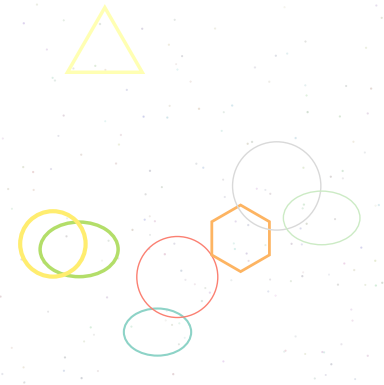[{"shape": "oval", "thickness": 1.5, "radius": 0.44, "center": [0.409, 0.137]}, {"shape": "triangle", "thickness": 2.5, "radius": 0.56, "center": [0.272, 0.868]}, {"shape": "circle", "thickness": 1, "radius": 0.53, "center": [0.461, 0.281]}, {"shape": "hexagon", "thickness": 2, "radius": 0.43, "center": [0.625, 0.381]}, {"shape": "oval", "thickness": 2.5, "radius": 0.51, "center": [0.205, 0.352]}, {"shape": "circle", "thickness": 1, "radius": 0.57, "center": [0.719, 0.517]}, {"shape": "oval", "thickness": 1, "radius": 0.5, "center": [0.836, 0.434]}, {"shape": "circle", "thickness": 3, "radius": 0.42, "center": [0.137, 0.366]}]